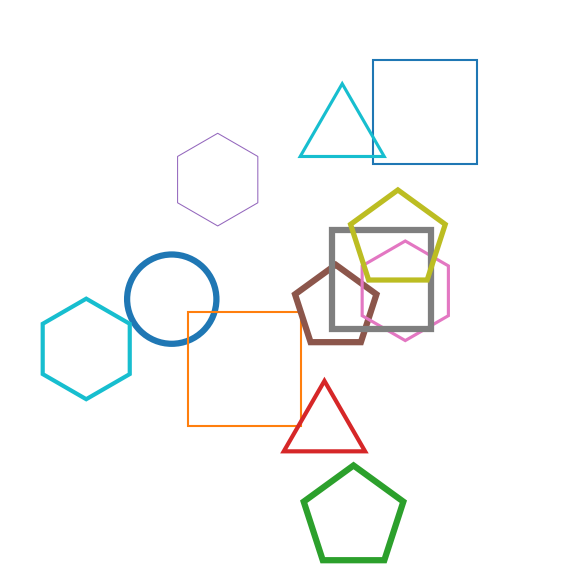[{"shape": "circle", "thickness": 3, "radius": 0.39, "center": [0.297, 0.481]}, {"shape": "square", "thickness": 1, "radius": 0.45, "center": [0.736, 0.805]}, {"shape": "square", "thickness": 1, "radius": 0.49, "center": [0.423, 0.36]}, {"shape": "pentagon", "thickness": 3, "radius": 0.45, "center": [0.612, 0.102]}, {"shape": "triangle", "thickness": 2, "radius": 0.41, "center": [0.562, 0.258]}, {"shape": "hexagon", "thickness": 0.5, "radius": 0.4, "center": [0.377, 0.688]}, {"shape": "pentagon", "thickness": 3, "radius": 0.37, "center": [0.581, 0.467]}, {"shape": "hexagon", "thickness": 1.5, "radius": 0.43, "center": [0.702, 0.496]}, {"shape": "square", "thickness": 3, "radius": 0.43, "center": [0.661, 0.515]}, {"shape": "pentagon", "thickness": 2.5, "radius": 0.43, "center": [0.689, 0.584]}, {"shape": "triangle", "thickness": 1.5, "radius": 0.42, "center": [0.593, 0.77]}, {"shape": "hexagon", "thickness": 2, "radius": 0.44, "center": [0.149, 0.395]}]